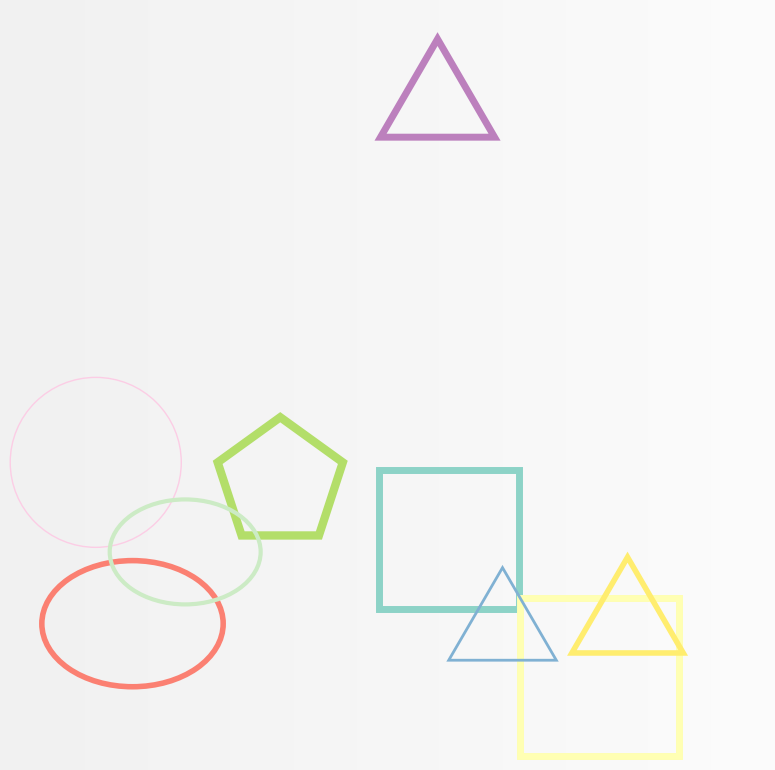[{"shape": "square", "thickness": 2.5, "radius": 0.45, "center": [0.579, 0.299]}, {"shape": "square", "thickness": 2.5, "radius": 0.52, "center": [0.774, 0.121]}, {"shape": "oval", "thickness": 2, "radius": 0.59, "center": [0.171, 0.19]}, {"shape": "triangle", "thickness": 1, "radius": 0.4, "center": [0.648, 0.183]}, {"shape": "pentagon", "thickness": 3, "radius": 0.42, "center": [0.362, 0.373]}, {"shape": "circle", "thickness": 0.5, "radius": 0.55, "center": [0.124, 0.4]}, {"shape": "triangle", "thickness": 2.5, "radius": 0.42, "center": [0.565, 0.864]}, {"shape": "oval", "thickness": 1.5, "radius": 0.49, "center": [0.239, 0.283]}, {"shape": "triangle", "thickness": 2, "radius": 0.41, "center": [0.81, 0.193]}]